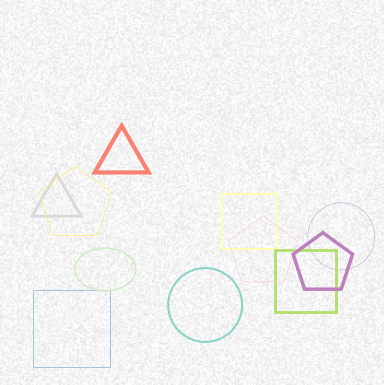[{"shape": "circle", "thickness": 1.5, "radius": 0.48, "center": [0.533, 0.208]}, {"shape": "square", "thickness": 1.5, "radius": 0.36, "center": [0.648, 0.424]}, {"shape": "circle", "thickness": 0.5, "radius": 0.44, "center": [0.887, 0.386]}, {"shape": "triangle", "thickness": 3, "radius": 0.4, "center": [0.316, 0.593]}, {"shape": "square", "thickness": 0.5, "radius": 0.49, "center": [0.186, 0.147]}, {"shape": "square", "thickness": 2, "radius": 0.4, "center": [0.794, 0.27]}, {"shape": "pentagon", "thickness": 0.5, "radius": 0.47, "center": [0.683, 0.345]}, {"shape": "triangle", "thickness": 2, "radius": 0.37, "center": [0.147, 0.475]}, {"shape": "pentagon", "thickness": 2.5, "radius": 0.41, "center": [0.839, 0.315]}, {"shape": "oval", "thickness": 1, "radius": 0.4, "center": [0.273, 0.3]}, {"shape": "pentagon", "thickness": 0.5, "radius": 0.5, "center": [0.196, 0.469]}]